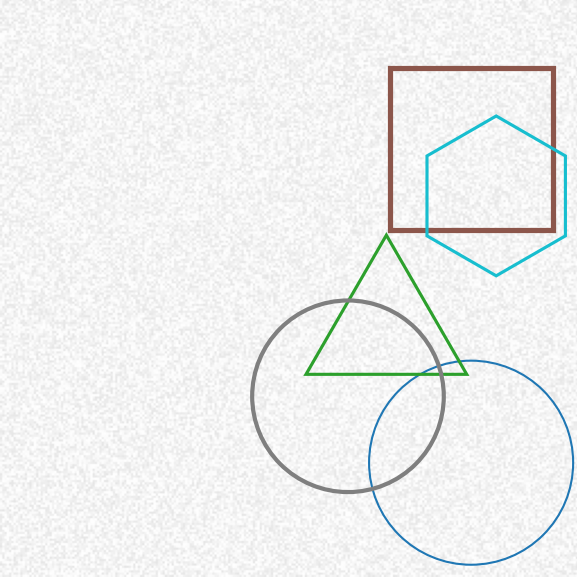[{"shape": "circle", "thickness": 1, "radius": 0.88, "center": [0.816, 0.198]}, {"shape": "triangle", "thickness": 1.5, "radius": 0.8, "center": [0.669, 0.431]}, {"shape": "square", "thickness": 2.5, "radius": 0.7, "center": [0.817, 0.741]}, {"shape": "circle", "thickness": 2, "radius": 0.83, "center": [0.603, 0.313]}, {"shape": "hexagon", "thickness": 1.5, "radius": 0.69, "center": [0.859, 0.66]}]